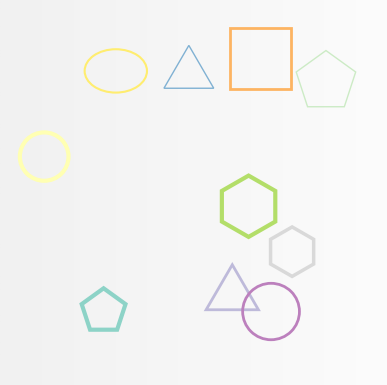[{"shape": "pentagon", "thickness": 3, "radius": 0.3, "center": [0.267, 0.192]}, {"shape": "circle", "thickness": 3, "radius": 0.31, "center": [0.114, 0.593]}, {"shape": "triangle", "thickness": 2, "radius": 0.39, "center": [0.599, 0.234]}, {"shape": "triangle", "thickness": 1, "radius": 0.37, "center": [0.487, 0.808]}, {"shape": "square", "thickness": 2, "radius": 0.4, "center": [0.673, 0.849]}, {"shape": "hexagon", "thickness": 3, "radius": 0.4, "center": [0.642, 0.464]}, {"shape": "hexagon", "thickness": 2.5, "radius": 0.32, "center": [0.754, 0.346]}, {"shape": "circle", "thickness": 2, "radius": 0.37, "center": [0.699, 0.191]}, {"shape": "pentagon", "thickness": 1, "radius": 0.4, "center": [0.841, 0.788]}, {"shape": "oval", "thickness": 1.5, "radius": 0.4, "center": [0.299, 0.816]}]